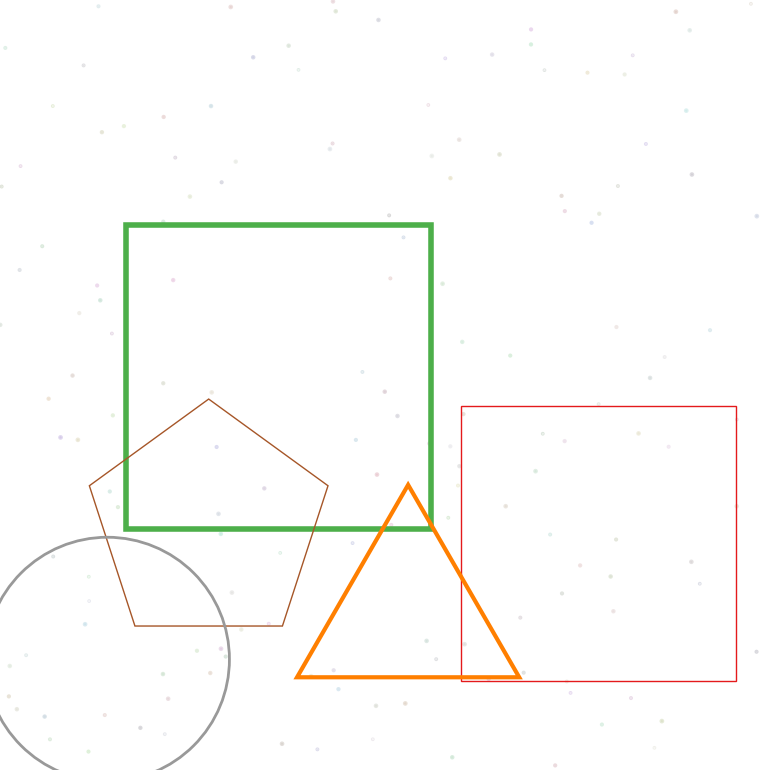[{"shape": "square", "thickness": 0.5, "radius": 0.89, "center": [0.778, 0.294]}, {"shape": "square", "thickness": 2, "radius": 0.99, "center": [0.362, 0.51]}, {"shape": "triangle", "thickness": 1.5, "radius": 0.83, "center": [0.53, 0.204]}, {"shape": "pentagon", "thickness": 0.5, "radius": 0.81, "center": [0.271, 0.319]}, {"shape": "circle", "thickness": 1, "radius": 0.79, "center": [0.139, 0.144]}]